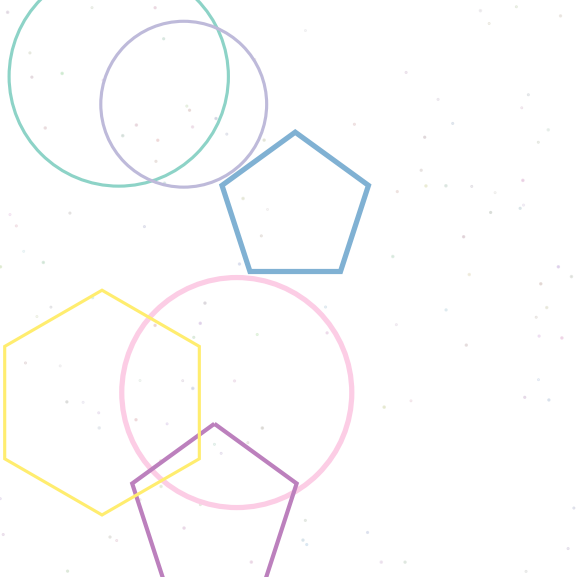[{"shape": "circle", "thickness": 1.5, "radius": 0.95, "center": [0.206, 0.867]}, {"shape": "circle", "thickness": 1.5, "radius": 0.72, "center": [0.318, 0.819]}, {"shape": "pentagon", "thickness": 2.5, "radius": 0.67, "center": [0.511, 0.637]}, {"shape": "circle", "thickness": 2.5, "radius": 1.0, "center": [0.41, 0.319]}, {"shape": "pentagon", "thickness": 2, "radius": 0.75, "center": [0.371, 0.116]}, {"shape": "hexagon", "thickness": 1.5, "radius": 0.97, "center": [0.177, 0.302]}]